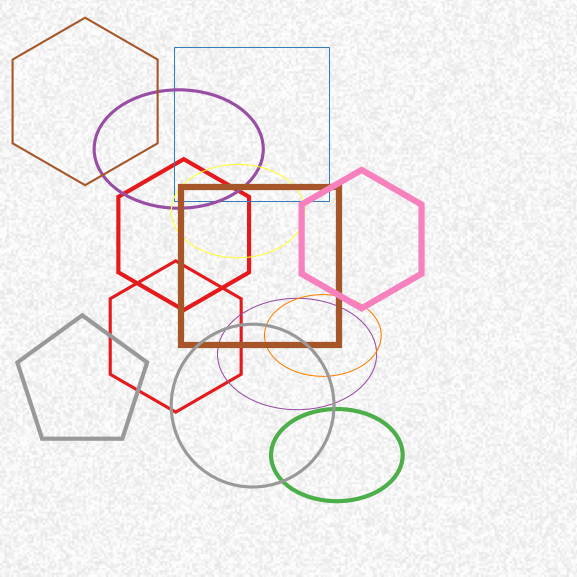[{"shape": "hexagon", "thickness": 1.5, "radius": 0.65, "center": [0.304, 0.416]}, {"shape": "hexagon", "thickness": 2, "radius": 0.65, "center": [0.318, 0.593]}, {"shape": "square", "thickness": 0.5, "radius": 0.67, "center": [0.436, 0.784]}, {"shape": "oval", "thickness": 2, "radius": 0.57, "center": [0.583, 0.211]}, {"shape": "oval", "thickness": 1.5, "radius": 0.73, "center": [0.309, 0.741]}, {"shape": "oval", "thickness": 0.5, "radius": 0.69, "center": [0.514, 0.386]}, {"shape": "oval", "thickness": 0.5, "radius": 0.51, "center": [0.559, 0.418]}, {"shape": "oval", "thickness": 0.5, "radius": 0.58, "center": [0.412, 0.634]}, {"shape": "hexagon", "thickness": 1, "radius": 0.73, "center": [0.147, 0.824]}, {"shape": "square", "thickness": 3, "radius": 0.68, "center": [0.45, 0.538]}, {"shape": "hexagon", "thickness": 3, "radius": 0.6, "center": [0.626, 0.585]}, {"shape": "circle", "thickness": 1.5, "radius": 0.7, "center": [0.437, 0.297]}, {"shape": "pentagon", "thickness": 2, "radius": 0.59, "center": [0.142, 0.335]}]